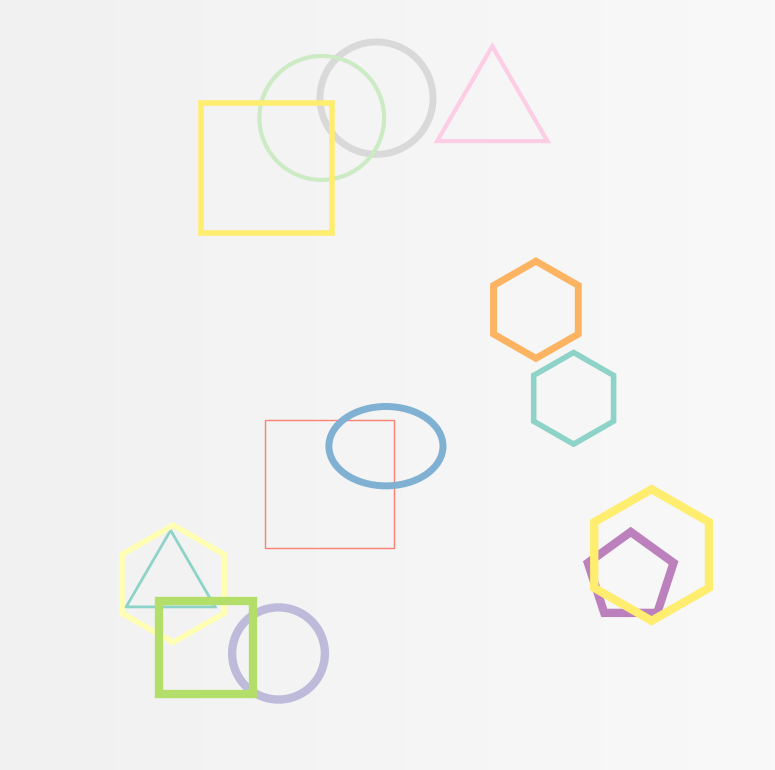[{"shape": "triangle", "thickness": 1, "radius": 0.33, "center": [0.22, 0.245]}, {"shape": "hexagon", "thickness": 2, "radius": 0.3, "center": [0.74, 0.483]}, {"shape": "hexagon", "thickness": 2, "radius": 0.38, "center": [0.223, 0.242]}, {"shape": "circle", "thickness": 3, "radius": 0.3, "center": [0.359, 0.151]}, {"shape": "square", "thickness": 0.5, "radius": 0.42, "center": [0.425, 0.372]}, {"shape": "oval", "thickness": 2.5, "radius": 0.37, "center": [0.498, 0.421]}, {"shape": "hexagon", "thickness": 2.5, "radius": 0.32, "center": [0.692, 0.598]}, {"shape": "square", "thickness": 3, "radius": 0.3, "center": [0.265, 0.159]}, {"shape": "triangle", "thickness": 1.5, "radius": 0.41, "center": [0.635, 0.858]}, {"shape": "circle", "thickness": 2.5, "radius": 0.36, "center": [0.486, 0.873]}, {"shape": "pentagon", "thickness": 3, "radius": 0.29, "center": [0.814, 0.251]}, {"shape": "circle", "thickness": 1.5, "radius": 0.4, "center": [0.415, 0.847]}, {"shape": "square", "thickness": 2, "radius": 0.42, "center": [0.344, 0.781]}, {"shape": "hexagon", "thickness": 3, "radius": 0.43, "center": [0.841, 0.279]}]